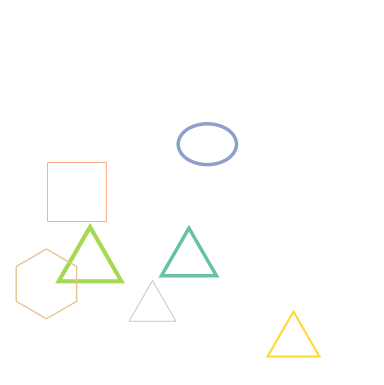[{"shape": "triangle", "thickness": 2.5, "radius": 0.41, "center": [0.491, 0.325]}, {"shape": "square", "thickness": 0.5, "radius": 0.38, "center": [0.199, 0.502]}, {"shape": "oval", "thickness": 2.5, "radius": 0.38, "center": [0.539, 0.625]}, {"shape": "triangle", "thickness": 3, "radius": 0.47, "center": [0.234, 0.316]}, {"shape": "triangle", "thickness": 1.5, "radius": 0.39, "center": [0.762, 0.113]}, {"shape": "hexagon", "thickness": 1, "radius": 0.45, "center": [0.121, 0.263]}, {"shape": "triangle", "thickness": 0.5, "radius": 0.35, "center": [0.396, 0.201]}]